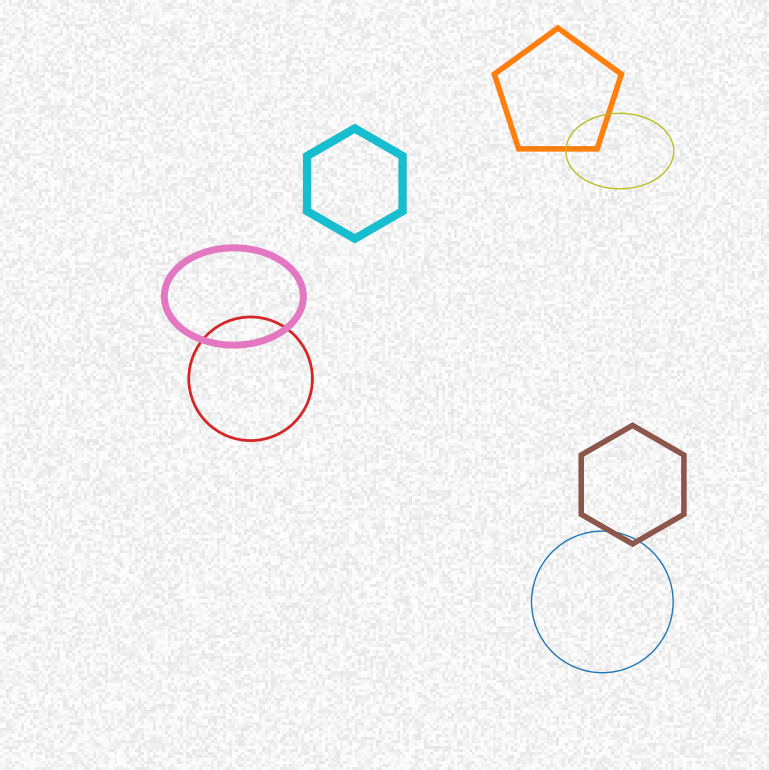[{"shape": "circle", "thickness": 0.5, "radius": 0.46, "center": [0.782, 0.218]}, {"shape": "pentagon", "thickness": 2, "radius": 0.43, "center": [0.725, 0.877]}, {"shape": "circle", "thickness": 1, "radius": 0.4, "center": [0.325, 0.508]}, {"shape": "hexagon", "thickness": 2, "radius": 0.39, "center": [0.822, 0.371]}, {"shape": "oval", "thickness": 2.5, "radius": 0.45, "center": [0.304, 0.615]}, {"shape": "oval", "thickness": 0.5, "radius": 0.35, "center": [0.805, 0.804]}, {"shape": "hexagon", "thickness": 3, "radius": 0.36, "center": [0.461, 0.762]}]